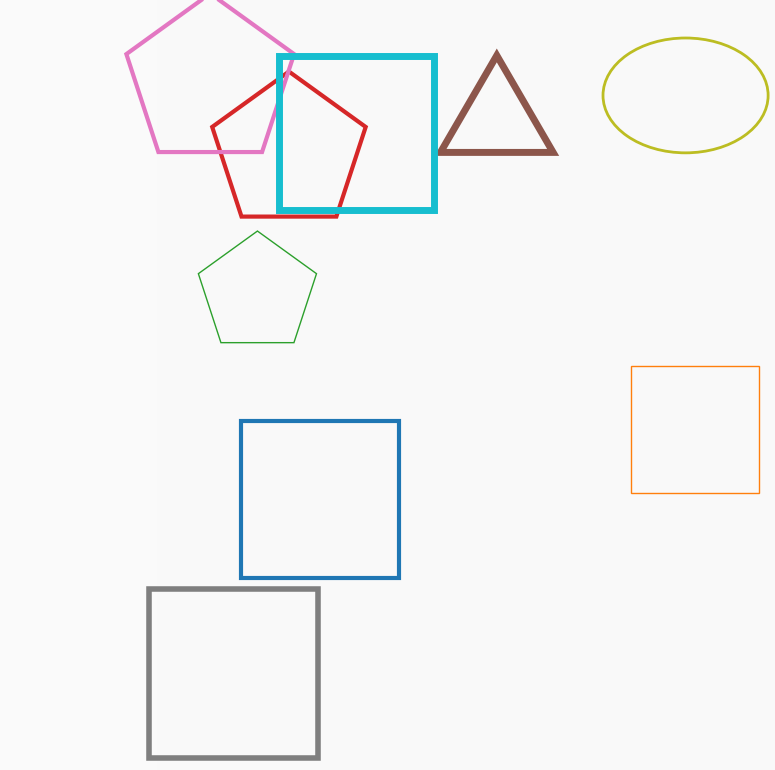[{"shape": "square", "thickness": 1.5, "radius": 0.51, "center": [0.413, 0.351]}, {"shape": "square", "thickness": 0.5, "radius": 0.41, "center": [0.897, 0.442]}, {"shape": "pentagon", "thickness": 0.5, "radius": 0.4, "center": [0.332, 0.62]}, {"shape": "pentagon", "thickness": 1.5, "radius": 0.52, "center": [0.373, 0.803]}, {"shape": "triangle", "thickness": 2.5, "radius": 0.42, "center": [0.641, 0.844]}, {"shape": "pentagon", "thickness": 1.5, "radius": 0.57, "center": [0.271, 0.895]}, {"shape": "square", "thickness": 2, "radius": 0.55, "center": [0.302, 0.125]}, {"shape": "oval", "thickness": 1, "radius": 0.53, "center": [0.885, 0.876]}, {"shape": "square", "thickness": 2.5, "radius": 0.5, "center": [0.46, 0.828]}]